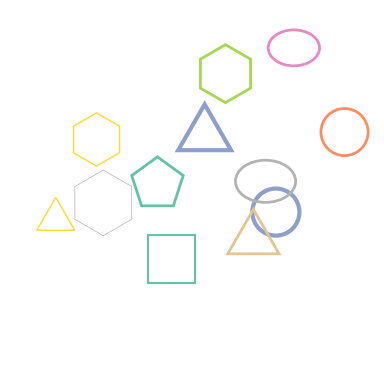[{"shape": "square", "thickness": 1.5, "radius": 0.31, "center": [0.445, 0.327]}, {"shape": "pentagon", "thickness": 2, "radius": 0.35, "center": [0.409, 0.522]}, {"shape": "circle", "thickness": 2, "radius": 0.31, "center": [0.895, 0.657]}, {"shape": "circle", "thickness": 3, "radius": 0.31, "center": [0.717, 0.449]}, {"shape": "triangle", "thickness": 3, "radius": 0.4, "center": [0.532, 0.65]}, {"shape": "oval", "thickness": 2, "radius": 0.33, "center": [0.763, 0.876]}, {"shape": "hexagon", "thickness": 2, "radius": 0.38, "center": [0.586, 0.809]}, {"shape": "triangle", "thickness": 1, "radius": 0.29, "center": [0.145, 0.43]}, {"shape": "hexagon", "thickness": 1, "radius": 0.34, "center": [0.251, 0.638]}, {"shape": "triangle", "thickness": 2, "radius": 0.38, "center": [0.658, 0.379]}, {"shape": "hexagon", "thickness": 0.5, "radius": 0.43, "center": [0.268, 0.473]}, {"shape": "oval", "thickness": 2, "radius": 0.39, "center": [0.69, 0.529]}]